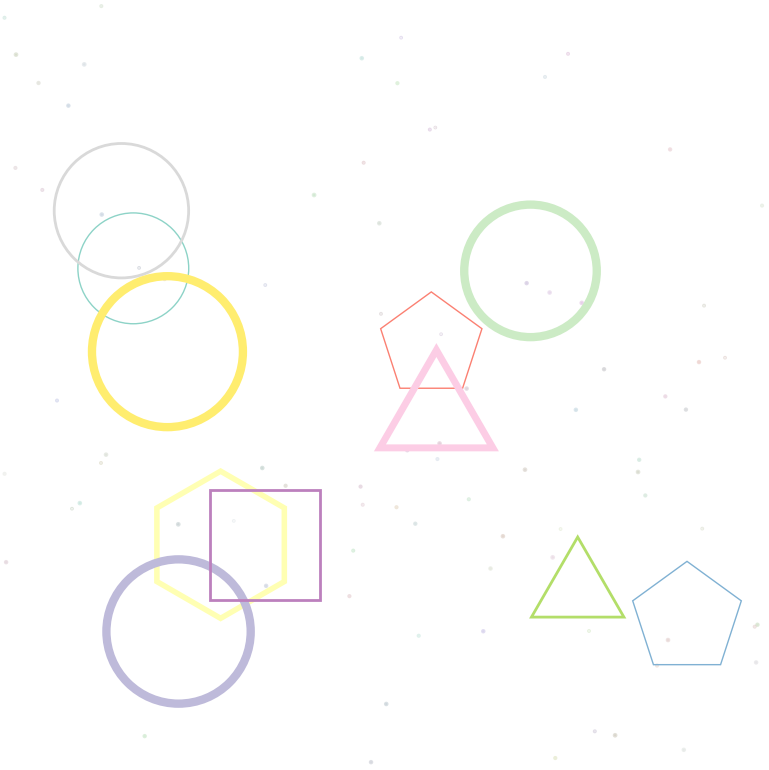[{"shape": "circle", "thickness": 0.5, "radius": 0.36, "center": [0.173, 0.652]}, {"shape": "hexagon", "thickness": 2, "radius": 0.48, "center": [0.286, 0.293]}, {"shape": "circle", "thickness": 3, "radius": 0.47, "center": [0.232, 0.18]}, {"shape": "pentagon", "thickness": 0.5, "radius": 0.35, "center": [0.56, 0.552]}, {"shape": "pentagon", "thickness": 0.5, "radius": 0.37, "center": [0.892, 0.197]}, {"shape": "triangle", "thickness": 1, "radius": 0.35, "center": [0.75, 0.233]}, {"shape": "triangle", "thickness": 2.5, "radius": 0.42, "center": [0.567, 0.461]}, {"shape": "circle", "thickness": 1, "radius": 0.44, "center": [0.158, 0.726]}, {"shape": "square", "thickness": 1, "radius": 0.36, "center": [0.344, 0.292]}, {"shape": "circle", "thickness": 3, "radius": 0.43, "center": [0.689, 0.648]}, {"shape": "circle", "thickness": 3, "radius": 0.49, "center": [0.217, 0.543]}]